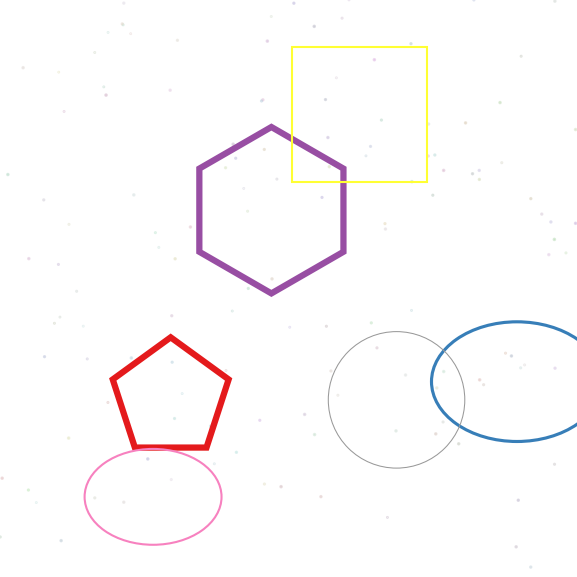[{"shape": "pentagon", "thickness": 3, "radius": 0.53, "center": [0.296, 0.309]}, {"shape": "oval", "thickness": 1.5, "radius": 0.74, "center": [0.895, 0.338]}, {"shape": "hexagon", "thickness": 3, "radius": 0.72, "center": [0.47, 0.635]}, {"shape": "square", "thickness": 1, "radius": 0.58, "center": [0.623, 0.801]}, {"shape": "oval", "thickness": 1, "radius": 0.59, "center": [0.265, 0.139]}, {"shape": "circle", "thickness": 0.5, "radius": 0.59, "center": [0.687, 0.307]}]